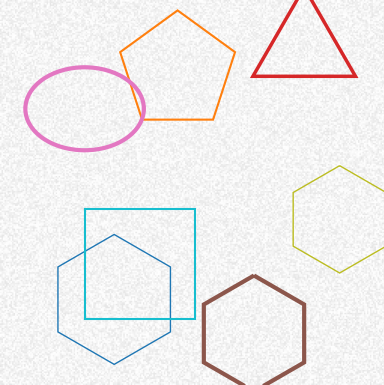[{"shape": "hexagon", "thickness": 1, "radius": 0.84, "center": [0.297, 0.222]}, {"shape": "pentagon", "thickness": 1.5, "radius": 0.78, "center": [0.461, 0.816]}, {"shape": "triangle", "thickness": 2.5, "radius": 0.77, "center": [0.79, 0.879]}, {"shape": "hexagon", "thickness": 3, "radius": 0.75, "center": [0.66, 0.134]}, {"shape": "oval", "thickness": 3, "radius": 0.77, "center": [0.22, 0.717]}, {"shape": "hexagon", "thickness": 1, "radius": 0.7, "center": [0.882, 0.43]}, {"shape": "square", "thickness": 1.5, "radius": 0.71, "center": [0.363, 0.315]}]